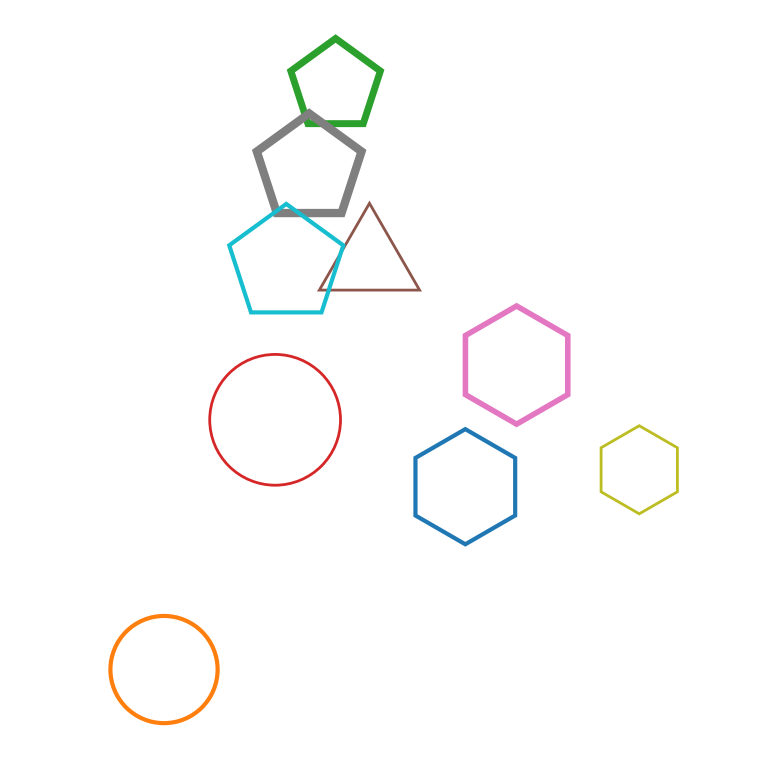[{"shape": "hexagon", "thickness": 1.5, "radius": 0.37, "center": [0.604, 0.368]}, {"shape": "circle", "thickness": 1.5, "radius": 0.35, "center": [0.213, 0.13]}, {"shape": "pentagon", "thickness": 2.5, "radius": 0.31, "center": [0.436, 0.889]}, {"shape": "circle", "thickness": 1, "radius": 0.42, "center": [0.357, 0.455]}, {"shape": "triangle", "thickness": 1, "radius": 0.38, "center": [0.48, 0.661]}, {"shape": "hexagon", "thickness": 2, "radius": 0.38, "center": [0.671, 0.526]}, {"shape": "pentagon", "thickness": 3, "radius": 0.36, "center": [0.402, 0.781]}, {"shape": "hexagon", "thickness": 1, "radius": 0.29, "center": [0.83, 0.39]}, {"shape": "pentagon", "thickness": 1.5, "radius": 0.39, "center": [0.372, 0.657]}]